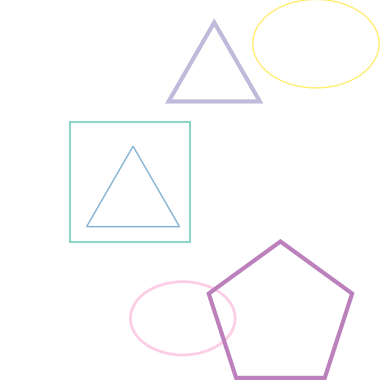[{"shape": "square", "thickness": 1.5, "radius": 0.78, "center": [0.338, 0.527]}, {"shape": "triangle", "thickness": 3, "radius": 0.68, "center": [0.556, 0.805]}, {"shape": "triangle", "thickness": 1, "radius": 0.7, "center": [0.346, 0.481]}, {"shape": "oval", "thickness": 2, "radius": 0.68, "center": [0.475, 0.173]}, {"shape": "pentagon", "thickness": 3, "radius": 0.98, "center": [0.728, 0.177]}, {"shape": "oval", "thickness": 1, "radius": 0.82, "center": [0.821, 0.887]}]